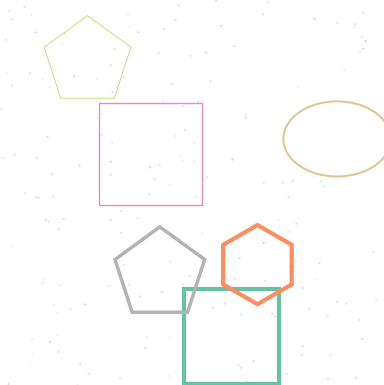[{"shape": "square", "thickness": 3, "radius": 0.62, "center": [0.601, 0.127]}, {"shape": "hexagon", "thickness": 3, "radius": 0.51, "center": [0.669, 0.313]}, {"shape": "square", "thickness": 1, "radius": 0.67, "center": [0.391, 0.6]}, {"shape": "pentagon", "thickness": 0.5, "radius": 0.59, "center": [0.227, 0.841]}, {"shape": "oval", "thickness": 1.5, "radius": 0.7, "center": [0.876, 0.639]}, {"shape": "pentagon", "thickness": 2.5, "radius": 0.61, "center": [0.415, 0.288]}]